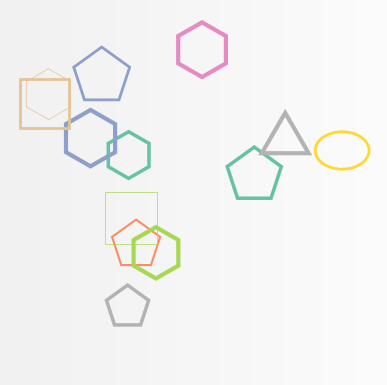[{"shape": "hexagon", "thickness": 2.5, "radius": 0.3, "center": [0.332, 0.597]}, {"shape": "pentagon", "thickness": 2.5, "radius": 0.37, "center": [0.656, 0.545]}, {"shape": "pentagon", "thickness": 1.5, "radius": 0.33, "center": [0.351, 0.364]}, {"shape": "hexagon", "thickness": 3, "radius": 0.37, "center": [0.234, 0.641]}, {"shape": "pentagon", "thickness": 2, "radius": 0.38, "center": [0.262, 0.802]}, {"shape": "hexagon", "thickness": 3, "radius": 0.36, "center": [0.521, 0.871]}, {"shape": "square", "thickness": 0.5, "radius": 0.34, "center": [0.338, 0.433]}, {"shape": "hexagon", "thickness": 3, "radius": 0.33, "center": [0.402, 0.343]}, {"shape": "oval", "thickness": 2, "radius": 0.35, "center": [0.883, 0.609]}, {"shape": "hexagon", "thickness": 0.5, "radius": 0.33, "center": [0.125, 0.755]}, {"shape": "square", "thickness": 2, "radius": 0.31, "center": [0.115, 0.732]}, {"shape": "pentagon", "thickness": 2.5, "radius": 0.29, "center": [0.329, 0.202]}, {"shape": "triangle", "thickness": 3, "radius": 0.35, "center": [0.736, 0.637]}]